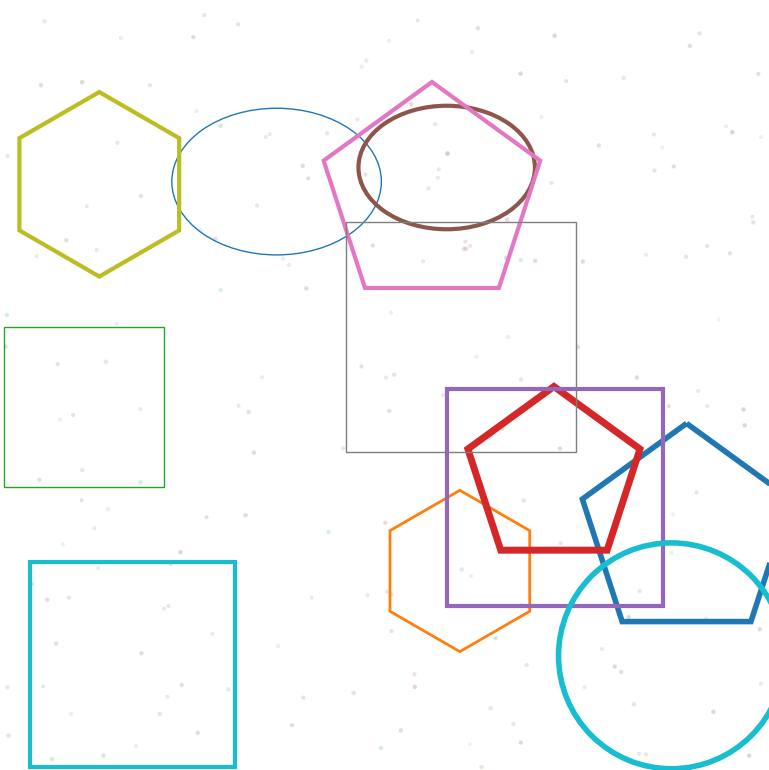[{"shape": "oval", "thickness": 0.5, "radius": 0.68, "center": [0.359, 0.764]}, {"shape": "pentagon", "thickness": 2, "radius": 0.71, "center": [0.892, 0.308]}, {"shape": "hexagon", "thickness": 1, "radius": 0.52, "center": [0.597, 0.258]}, {"shape": "square", "thickness": 0.5, "radius": 0.52, "center": [0.109, 0.472]}, {"shape": "pentagon", "thickness": 2.5, "radius": 0.59, "center": [0.719, 0.381]}, {"shape": "square", "thickness": 1.5, "radius": 0.7, "center": [0.721, 0.354]}, {"shape": "oval", "thickness": 1.5, "radius": 0.57, "center": [0.58, 0.782]}, {"shape": "pentagon", "thickness": 1.5, "radius": 0.74, "center": [0.561, 0.746]}, {"shape": "square", "thickness": 0.5, "radius": 0.75, "center": [0.598, 0.563]}, {"shape": "hexagon", "thickness": 1.5, "radius": 0.6, "center": [0.129, 0.761]}, {"shape": "circle", "thickness": 2, "radius": 0.73, "center": [0.872, 0.148]}, {"shape": "square", "thickness": 1.5, "radius": 0.66, "center": [0.172, 0.137]}]